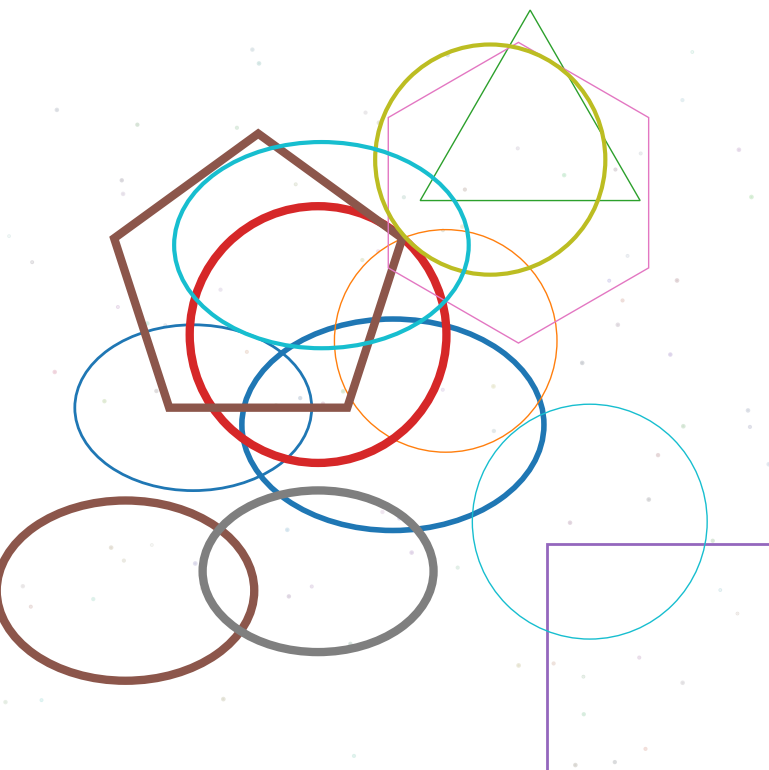[{"shape": "oval", "thickness": 2, "radius": 0.98, "center": [0.51, 0.448]}, {"shape": "oval", "thickness": 1, "radius": 0.77, "center": [0.251, 0.471]}, {"shape": "circle", "thickness": 0.5, "radius": 0.72, "center": [0.579, 0.557]}, {"shape": "triangle", "thickness": 0.5, "radius": 0.82, "center": [0.689, 0.822]}, {"shape": "circle", "thickness": 3, "radius": 0.83, "center": [0.413, 0.565]}, {"shape": "square", "thickness": 1, "radius": 0.94, "center": [0.897, 0.106]}, {"shape": "pentagon", "thickness": 3, "radius": 0.98, "center": [0.335, 0.63]}, {"shape": "oval", "thickness": 3, "radius": 0.84, "center": [0.163, 0.233]}, {"shape": "hexagon", "thickness": 0.5, "radius": 0.98, "center": [0.673, 0.75]}, {"shape": "oval", "thickness": 3, "radius": 0.75, "center": [0.413, 0.258]}, {"shape": "circle", "thickness": 1.5, "radius": 0.75, "center": [0.637, 0.793]}, {"shape": "oval", "thickness": 1.5, "radius": 0.96, "center": [0.417, 0.682]}, {"shape": "circle", "thickness": 0.5, "radius": 0.76, "center": [0.766, 0.323]}]